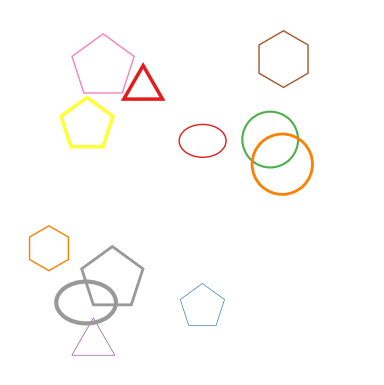[{"shape": "triangle", "thickness": 2.5, "radius": 0.29, "center": [0.372, 0.772]}, {"shape": "oval", "thickness": 1, "radius": 0.3, "center": [0.526, 0.634]}, {"shape": "pentagon", "thickness": 0.5, "radius": 0.3, "center": [0.526, 0.203]}, {"shape": "circle", "thickness": 1.5, "radius": 0.36, "center": [0.702, 0.638]}, {"shape": "triangle", "thickness": 0.5, "radius": 0.32, "center": [0.242, 0.11]}, {"shape": "circle", "thickness": 2, "radius": 0.39, "center": [0.733, 0.573]}, {"shape": "hexagon", "thickness": 1, "radius": 0.29, "center": [0.127, 0.355]}, {"shape": "pentagon", "thickness": 2.5, "radius": 0.35, "center": [0.226, 0.676]}, {"shape": "hexagon", "thickness": 1, "radius": 0.37, "center": [0.736, 0.847]}, {"shape": "pentagon", "thickness": 1, "radius": 0.42, "center": [0.268, 0.827]}, {"shape": "pentagon", "thickness": 2, "radius": 0.42, "center": [0.292, 0.276]}, {"shape": "oval", "thickness": 3, "radius": 0.39, "center": [0.224, 0.214]}]